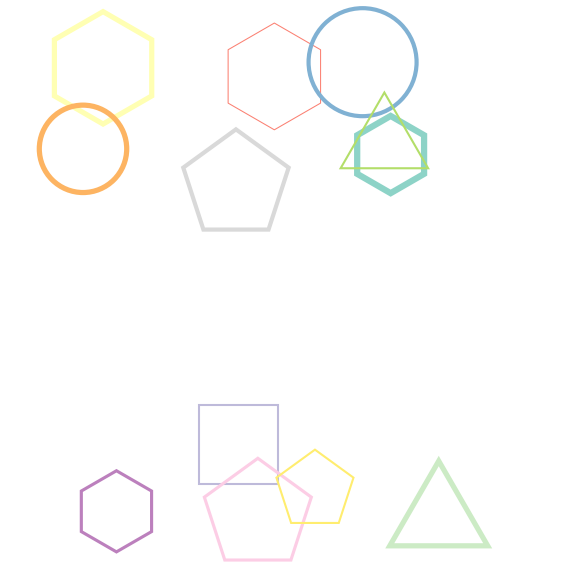[{"shape": "hexagon", "thickness": 3, "radius": 0.33, "center": [0.676, 0.732]}, {"shape": "hexagon", "thickness": 2.5, "radius": 0.49, "center": [0.178, 0.882]}, {"shape": "square", "thickness": 1, "radius": 0.34, "center": [0.413, 0.23]}, {"shape": "hexagon", "thickness": 0.5, "radius": 0.46, "center": [0.475, 0.867]}, {"shape": "circle", "thickness": 2, "radius": 0.47, "center": [0.628, 0.891]}, {"shape": "circle", "thickness": 2.5, "radius": 0.38, "center": [0.144, 0.741]}, {"shape": "triangle", "thickness": 1, "radius": 0.44, "center": [0.666, 0.751]}, {"shape": "pentagon", "thickness": 1.5, "radius": 0.49, "center": [0.446, 0.108]}, {"shape": "pentagon", "thickness": 2, "radius": 0.48, "center": [0.409, 0.679]}, {"shape": "hexagon", "thickness": 1.5, "radius": 0.35, "center": [0.202, 0.114]}, {"shape": "triangle", "thickness": 2.5, "radius": 0.49, "center": [0.76, 0.103]}, {"shape": "pentagon", "thickness": 1, "radius": 0.35, "center": [0.545, 0.15]}]